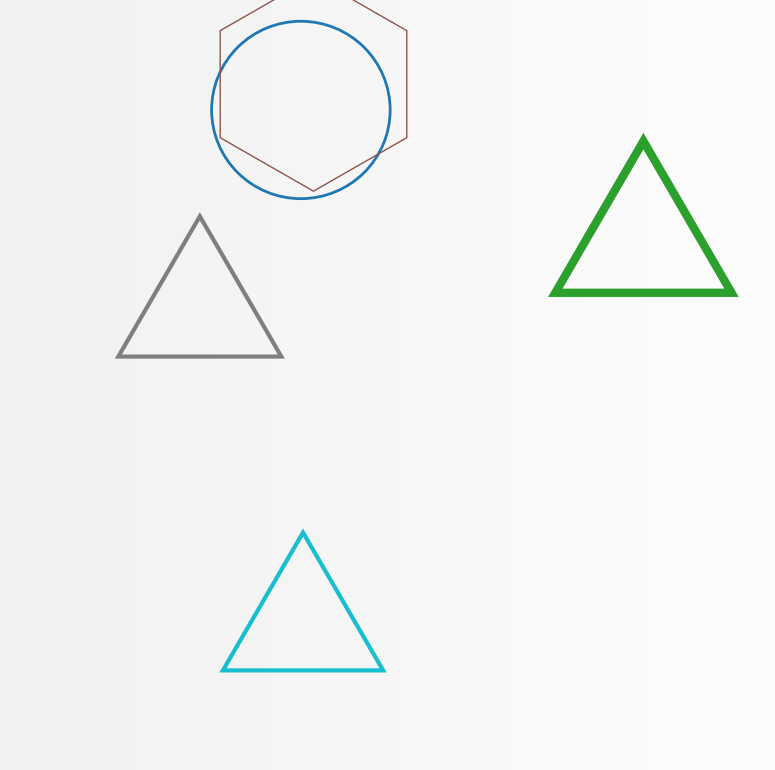[{"shape": "circle", "thickness": 1, "radius": 0.58, "center": [0.388, 0.857]}, {"shape": "triangle", "thickness": 3, "radius": 0.66, "center": [0.83, 0.685]}, {"shape": "hexagon", "thickness": 0.5, "radius": 0.7, "center": [0.404, 0.891]}, {"shape": "triangle", "thickness": 1.5, "radius": 0.61, "center": [0.258, 0.598]}, {"shape": "triangle", "thickness": 1.5, "radius": 0.6, "center": [0.391, 0.189]}]